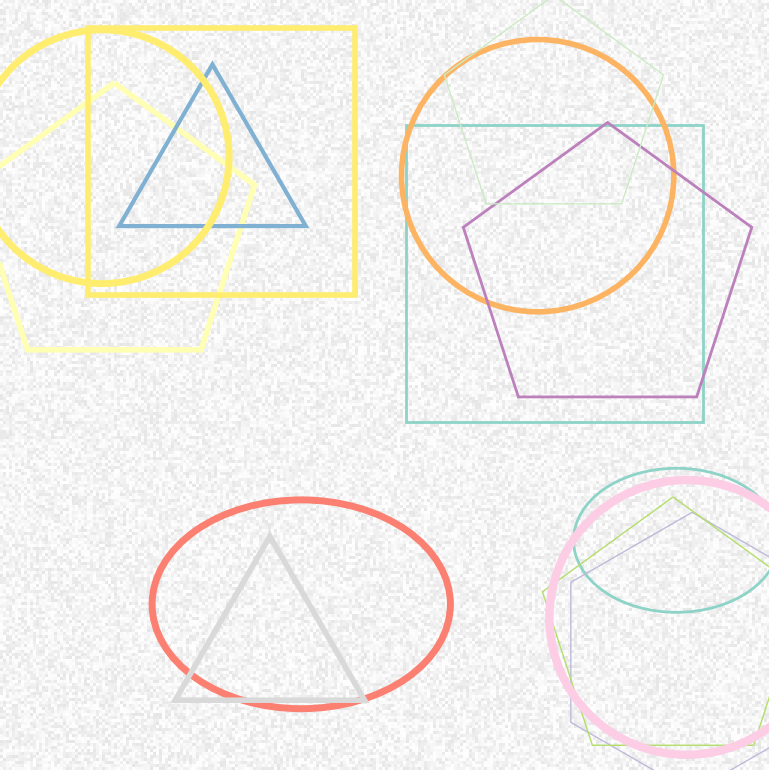[{"shape": "oval", "thickness": 1, "radius": 0.67, "center": [0.878, 0.298]}, {"shape": "square", "thickness": 1, "radius": 0.96, "center": [0.72, 0.645]}, {"shape": "pentagon", "thickness": 2, "radius": 0.96, "center": [0.148, 0.701]}, {"shape": "hexagon", "thickness": 0.5, "radius": 0.91, "center": [0.899, 0.153]}, {"shape": "oval", "thickness": 2.5, "radius": 0.97, "center": [0.391, 0.215]}, {"shape": "triangle", "thickness": 1.5, "radius": 0.7, "center": [0.276, 0.776]}, {"shape": "circle", "thickness": 2, "radius": 0.88, "center": [0.698, 0.772]}, {"shape": "pentagon", "thickness": 0.5, "radius": 0.89, "center": [0.874, 0.176]}, {"shape": "circle", "thickness": 3, "radius": 0.89, "center": [0.892, 0.198]}, {"shape": "triangle", "thickness": 2, "radius": 0.71, "center": [0.35, 0.162]}, {"shape": "pentagon", "thickness": 1, "radius": 0.98, "center": [0.789, 0.644]}, {"shape": "pentagon", "thickness": 0.5, "radius": 0.75, "center": [0.719, 0.856]}, {"shape": "circle", "thickness": 2.5, "radius": 0.82, "center": [0.133, 0.797]}, {"shape": "square", "thickness": 2, "radius": 0.87, "center": [0.288, 0.79]}]